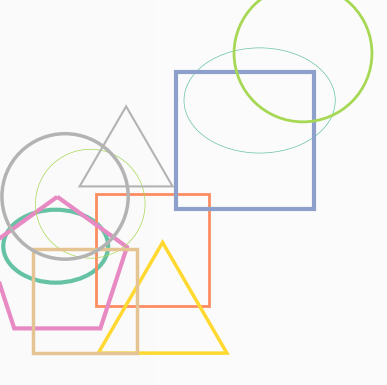[{"shape": "oval", "thickness": 3, "radius": 0.68, "center": [0.144, 0.361]}, {"shape": "oval", "thickness": 0.5, "radius": 0.98, "center": [0.67, 0.739]}, {"shape": "square", "thickness": 2, "radius": 0.73, "center": [0.392, 0.351]}, {"shape": "square", "thickness": 3, "radius": 0.89, "center": [0.633, 0.635]}, {"shape": "pentagon", "thickness": 3, "radius": 0.95, "center": [0.148, 0.3]}, {"shape": "circle", "thickness": 0.5, "radius": 0.71, "center": [0.233, 0.471]}, {"shape": "circle", "thickness": 2, "radius": 0.89, "center": [0.782, 0.861]}, {"shape": "triangle", "thickness": 2.5, "radius": 0.96, "center": [0.42, 0.179]}, {"shape": "square", "thickness": 2.5, "radius": 0.67, "center": [0.22, 0.218]}, {"shape": "triangle", "thickness": 1.5, "radius": 0.69, "center": [0.325, 0.585]}, {"shape": "circle", "thickness": 2.5, "radius": 0.81, "center": [0.168, 0.49]}]